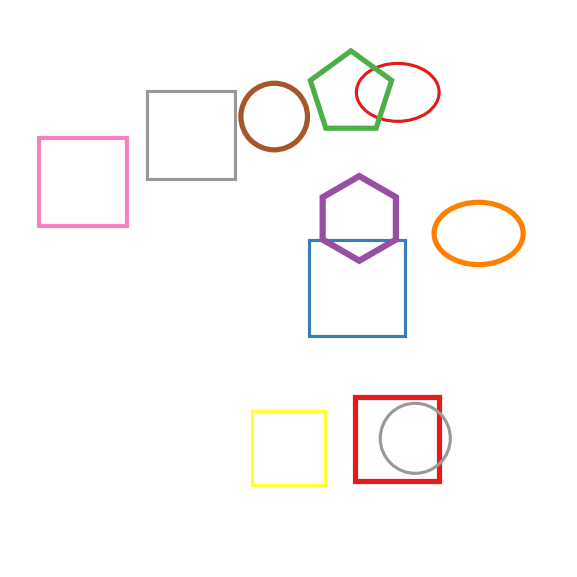[{"shape": "square", "thickness": 2.5, "radius": 0.37, "center": [0.687, 0.239]}, {"shape": "oval", "thickness": 1.5, "radius": 0.36, "center": [0.689, 0.839]}, {"shape": "square", "thickness": 1.5, "radius": 0.42, "center": [0.618, 0.501]}, {"shape": "pentagon", "thickness": 2.5, "radius": 0.37, "center": [0.608, 0.837]}, {"shape": "hexagon", "thickness": 3, "radius": 0.37, "center": [0.622, 0.621]}, {"shape": "oval", "thickness": 2.5, "radius": 0.39, "center": [0.829, 0.595]}, {"shape": "square", "thickness": 1.5, "radius": 0.32, "center": [0.5, 0.223]}, {"shape": "circle", "thickness": 2.5, "radius": 0.29, "center": [0.475, 0.797]}, {"shape": "square", "thickness": 2, "radius": 0.38, "center": [0.144, 0.684]}, {"shape": "square", "thickness": 1.5, "radius": 0.38, "center": [0.331, 0.765]}, {"shape": "circle", "thickness": 1.5, "radius": 0.3, "center": [0.719, 0.24]}]